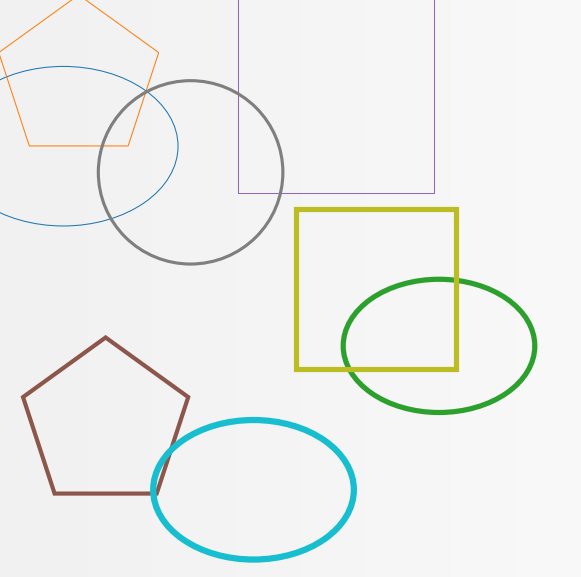[{"shape": "oval", "thickness": 0.5, "radius": 0.99, "center": [0.109, 0.746]}, {"shape": "pentagon", "thickness": 0.5, "radius": 0.72, "center": [0.135, 0.863]}, {"shape": "oval", "thickness": 2.5, "radius": 0.82, "center": [0.755, 0.4]}, {"shape": "square", "thickness": 0.5, "radius": 0.85, "center": [0.578, 0.833]}, {"shape": "pentagon", "thickness": 2, "radius": 0.75, "center": [0.182, 0.265]}, {"shape": "circle", "thickness": 1.5, "radius": 0.79, "center": [0.328, 0.701]}, {"shape": "square", "thickness": 2.5, "radius": 0.69, "center": [0.647, 0.498]}, {"shape": "oval", "thickness": 3, "radius": 0.86, "center": [0.436, 0.151]}]